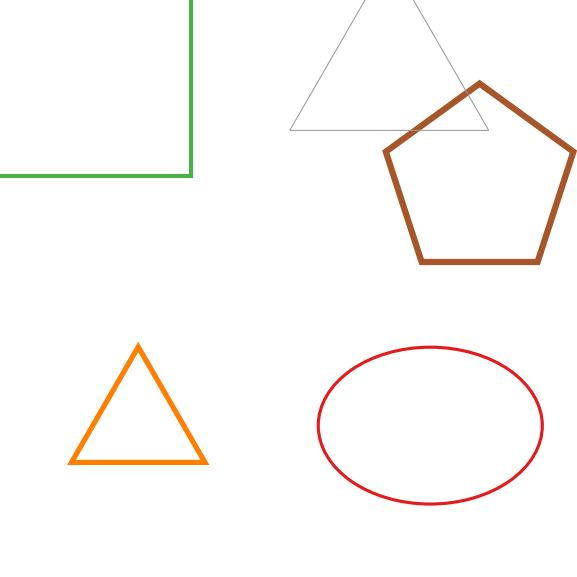[{"shape": "oval", "thickness": 1.5, "radius": 0.97, "center": [0.745, 0.262]}, {"shape": "square", "thickness": 2, "radius": 0.91, "center": [0.148, 0.877]}, {"shape": "triangle", "thickness": 2.5, "radius": 0.67, "center": [0.239, 0.265]}, {"shape": "pentagon", "thickness": 3, "radius": 0.85, "center": [0.83, 0.684]}, {"shape": "triangle", "thickness": 0.5, "radius": 0.99, "center": [0.674, 0.873]}]